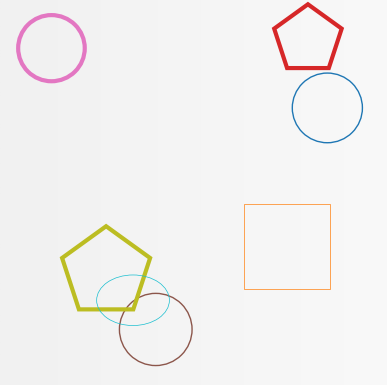[{"shape": "circle", "thickness": 1, "radius": 0.45, "center": [0.845, 0.72]}, {"shape": "square", "thickness": 0.5, "radius": 0.55, "center": [0.741, 0.361]}, {"shape": "pentagon", "thickness": 3, "radius": 0.46, "center": [0.795, 0.897]}, {"shape": "circle", "thickness": 1, "radius": 0.47, "center": [0.402, 0.144]}, {"shape": "circle", "thickness": 3, "radius": 0.43, "center": [0.133, 0.875]}, {"shape": "pentagon", "thickness": 3, "radius": 0.6, "center": [0.274, 0.293]}, {"shape": "oval", "thickness": 0.5, "radius": 0.47, "center": [0.343, 0.22]}]